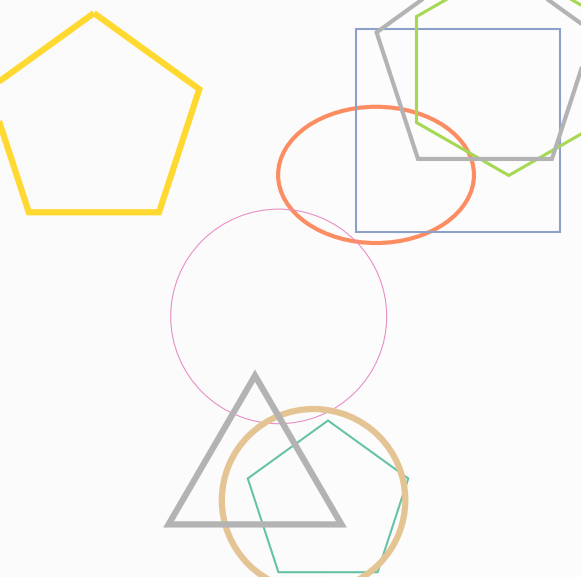[{"shape": "pentagon", "thickness": 1, "radius": 0.73, "center": [0.564, 0.126]}, {"shape": "oval", "thickness": 2, "radius": 0.84, "center": [0.647, 0.696]}, {"shape": "square", "thickness": 1, "radius": 0.88, "center": [0.788, 0.773]}, {"shape": "circle", "thickness": 0.5, "radius": 0.93, "center": [0.479, 0.451]}, {"shape": "hexagon", "thickness": 1.5, "radius": 0.92, "center": [0.875, 0.879]}, {"shape": "pentagon", "thickness": 3, "radius": 0.95, "center": [0.162, 0.786]}, {"shape": "circle", "thickness": 3, "radius": 0.79, "center": [0.539, 0.133]}, {"shape": "triangle", "thickness": 3, "radius": 0.86, "center": [0.439, 0.177]}, {"shape": "pentagon", "thickness": 2, "radius": 0.98, "center": [0.834, 0.882]}]